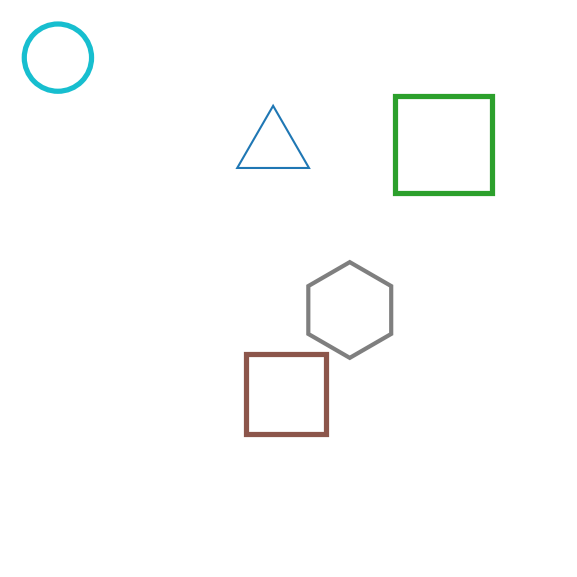[{"shape": "triangle", "thickness": 1, "radius": 0.36, "center": [0.473, 0.744]}, {"shape": "square", "thickness": 2.5, "radius": 0.42, "center": [0.768, 0.75]}, {"shape": "square", "thickness": 2.5, "radius": 0.35, "center": [0.496, 0.317]}, {"shape": "hexagon", "thickness": 2, "radius": 0.41, "center": [0.606, 0.462]}, {"shape": "circle", "thickness": 2.5, "radius": 0.29, "center": [0.1, 0.899]}]